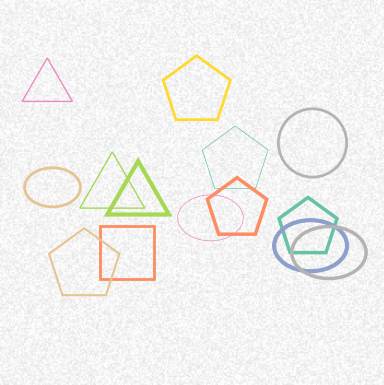[{"shape": "pentagon", "thickness": 0.5, "radius": 0.45, "center": [0.611, 0.583]}, {"shape": "pentagon", "thickness": 2.5, "radius": 0.4, "center": [0.8, 0.408]}, {"shape": "pentagon", "thickness": 2.5, "radius": 0.41, "center": [0.616, 0.457]}, {"shape": "square", "thickness": 2, "radius": 0.35, "center": [0.33, 0.344]}, {"shape": "oval", "thickness": 3, "radius": 0.47, "center": [0.807, 0.362]}, {"shape": "oval", "thickness": 0.5, "radius": 0.43, "center": [0.547, 0.434]}, {"shape": "triangle", "thickness": 1, "radius": 0.38, "center": [0.123, 0.774]}, {"shape": "triangle", "thickness": 3, "radius": 0.46, "center": [0.359, 0.489]}, {"shape": "triangle", "thickness": 1, "radius": 0.49, "center": [0.292, 0.508]}, {"shape": "pentagon", "thickness": 2, "radius": 0.46, "center": [0.511, 0.763]}, {"shape": "pentagon", "thickness": 1.5, "radius": 0.48, "center": [0.219, 0.311]}, {"shape": "oval", "thickness": 2, "radius": 0.36, "center": [0.136, 0.514]}, {"shape": "circle", "thickness": 2, "radius": 0.44, "center": [0.812, 0.629]}, {"shape": "oval", "thickness": 2.5, "radius": 0.48, "center": [0.854, 0.344]}]